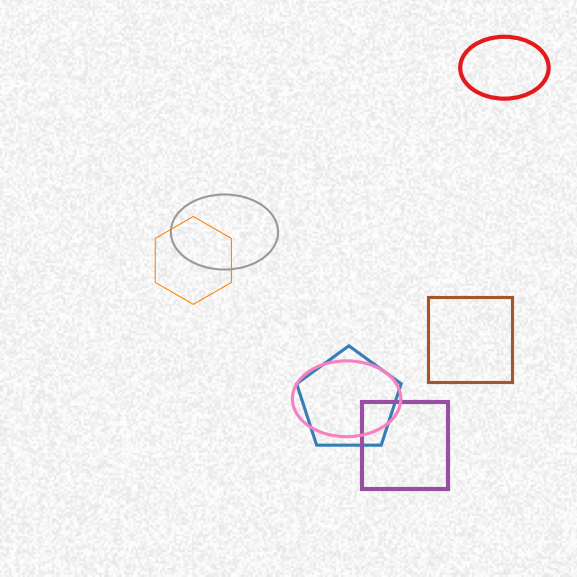[{"shape": "oval", "thickness": 2, "radius": 0.38, "center": [0.873, 0.882]}, {"shape": "pentagon", "thickness": 1.5, "radius": 0.48, "center": [0.604, 0.305]}, {"shape": "square", "thickness": 2, "radius": 0.37, "center": [0.702, 0.228]}, {"shape": "hexagon", "thickness": 0.5, "radius": 0.38, "center": [0.335, 0.548]}, {"shape": "square", "thickness": 1.5, "radius": 0.37, "center": [0.814, 0.411]}, {"shape": "oval", "thickness": 1.5, "radius": 0.47, "center": [0.6, 0.309]}, {"shape": "oval", "thickness": 1, "radius": 0.46, "center": [0.389, 0.597]}]